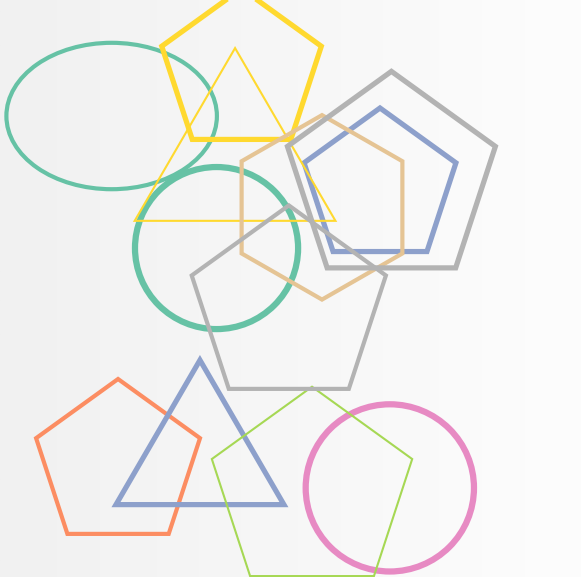[{"shape": "oval", "thickness": 2, "radius": 0.91, "center": [0.192, 0.798]}, {"shape": "circle", "thickness": 3, "radius": 0.7, "center": [0.373, 0.57]}, {"shape": "pentagon", "thickness": 2, "radius": 0.74, "center": [0.203, 0.195]}, {"shape": "triangle", "thickness": 2.5, "radius": 0.83, "center": [0.344, 0.209]}, {"shape": "pentagon", "thickness": 2.5, "radius": 0.69, "center": [0.654, 0.675]}, {"shape": "circle", "thickness": 3, "radius": 0.72, "center": [0.671, 0.154]}, {"shape": "pentagon", "thickness": 1, "radius": 0.91, "center": [0.537, 0.148]}, {"shape": "triangle", "thickness": 1, "radius": 1.0, "center": [0.404, 0.716]}, {"shape": "pentagon", "thickness": 2.5, "radius": 0.72, "center": [0.416, 0.874]}, {"shape": "hexagon", "thickness": 2, "radius": 0.8, "center": [0.554, 0.64]}, {"shape": "pentagon", "thickness": 2.5, "radius": 0.94, "center": [0.673, 0.687]}, {"shape": "pentagon", "thickness": 2, "radius": 0.88, "center": [0.497, 0.468]}]